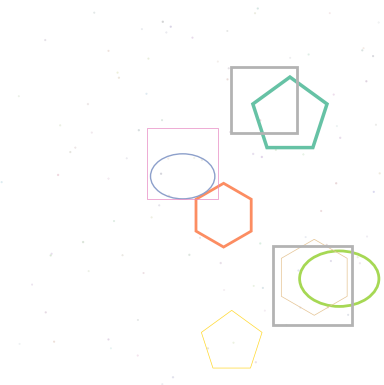[{"shape": "pentagon", "thickness": 2.5, "radius": 0.51, "center": [0.753, 0.699]}, {"shape": "hexagon", "thickness": 2, "radius": 0.41, "center": [0.581, 0.441]}, {"shape": "oval", "thickness": 1, "radius": 0.42, "center": [0.474, 0.542]}, {"shape": "square", "thickness": 0.5, "radius": 0.46, "center": [0.474, 0.575]}, {"shape": "oval", "thickness": 2, "radius": 0.51, "center": [0.881, 0.276]}, {"shape": "pentagon", "thickness": 0.5, "radius": 0.41, "center": [0.602, 0.111]}, {"shape": "hexagon", "thickness": 0.5, "radius": 0.49, "center": [0.816, 0.28]}, {"shape": "square", "thickness": 2, "radius": 0.52, "center": [0.812, 0.258]}, {"shape": "square", "thickness": 2, "radius": 0.43, "center": [0.686, 0.74]}]